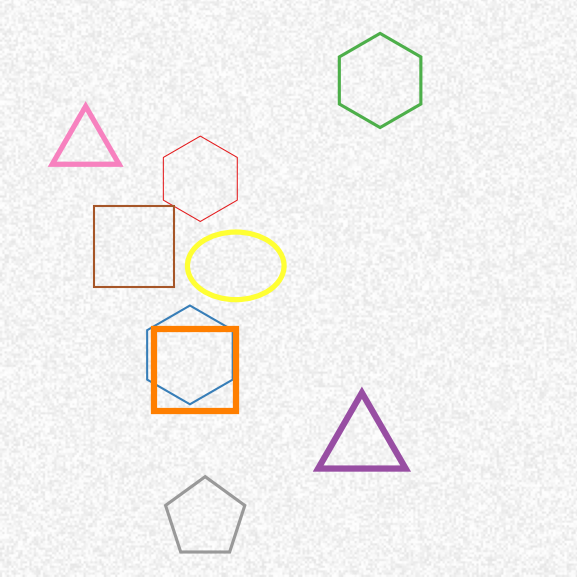[{"shape": "hexagon", "thickness": 0.5, "radius": 0.37, "center": [0.347, 0.69]}, {"shape": "hexagon", "thickness": 1, "radius": 0.43, "center": [0.329, 0.385]}, {"shape": "hexagon", "thickness": 1.5, "radius": 0.41, "center": [0.658, 0.86]}, {"shape": "triangle", "thickness": 3, "radius": 0.44, "center": [0.627, 0.232]}, {"shape": "square", "thickness": 3, "radius": 0.36, "center": [0.337, 0.358]}, {"shape": "oval", "thickness": 2.5, "radius": 0.42, "center": [0.408, 0.539]}, {"shape": "square", "thickness": 1, "radius": 0.35, "center": [0.232, 0.573]}, {"shape": "triangle", "thickness": 2.5, "radius": 0.33, "center": [0.148, 0.748]}, {"shape": "pentagon", "thickness": 1.5, "radius": 0.36, "center": [0.355, 0.102]}]